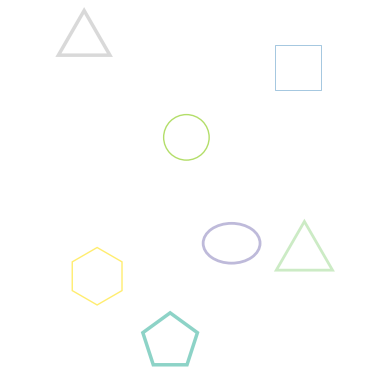[{"shape": "pentagon", "thickness": 2.5, "radius": 0.37, "center": [0.442, 0.113]}, {"shape": "oval", "thickness": 2, "radius": 0.37, "center": [0.602, 0.368]}, {"shape": "square", "thickness": 0.5, "radius": 0.3, "center": [0.774, 0.825]}, {"shape": "circle", "thickness": 1, "radius": 0.3, "center": [0.484, 0.643]}, {"shape": "triangle", "thickness": 2.5, "radius": 0.39, "center": [0.219, 0.895]}, {"shape": "triangle", "thickness": 2, "radius": 0.42, "center": [0.791, 0.34]}, {"shape": "hexagon", "thickness": 1, "radius": 0.37, "center": [0.252, 0.283]}]